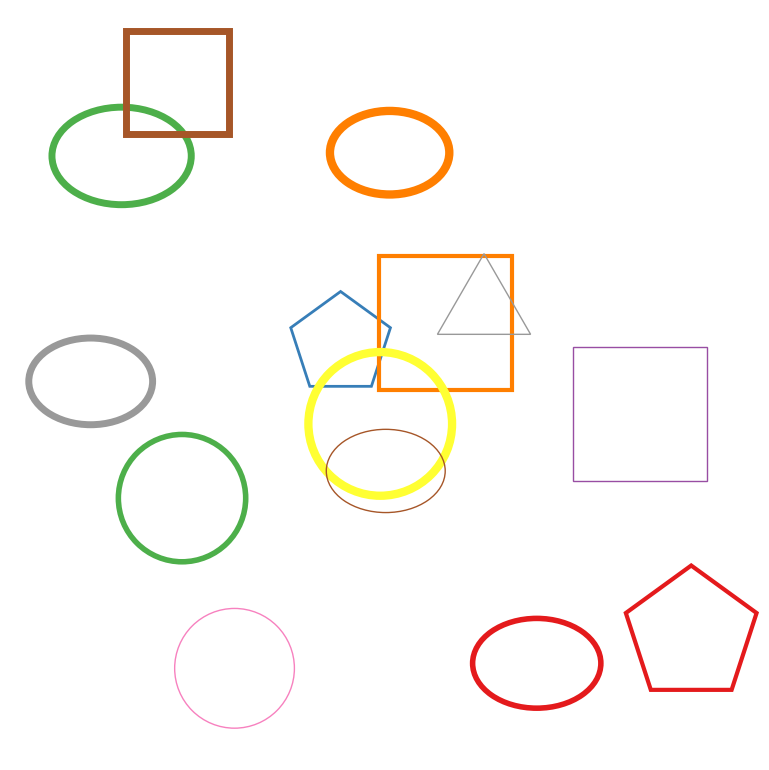[{"shape": "oval", "thickness": 2, "radius": 0.42, "center": [0.697, 0.139]}, {"shape": "pentagon", "thickness": 1.5, "radius": 0.45, "center": [0.898, 0.176]}, {"shape": "pentagon", "thickness": 1, "radius": 0.34, "center": [0.442, 0.553]}, {"shape": "circle", "thickness": 2, "radius": 0.41, "center": [0.236, 0.353]}, {"shape": "oval", "thickness": 2.5, "radius": 0.45, "center": [0.158, 0.797]}, {"shape": "square", "thickness": 0.5, "radius": 0.43, "center": [0.831, 0.463]}, {"shape": "square", "thickness": 1.5, "radius": 0.43, "center": [0.578, 0.581]}, {"shape": "oval", "thickness": 3, "radius": 0.39, "center": [0.506, 0.802]}, {"shape": "circle", "thickness": 3, "radius": 0.47, "center": [0.494, 0.449]}, {"shape": "square", "thickness": 2.5, "radius": 0.34, "center": [0.231, 0.893]}, {"shape": "oval", "thickness": 0.5, "radius": 0.39, "center": [0.501, 0.388]}, {"shape": "circle", "thickness": 0.5, "radius": 0.39, "center": [0.305, 0.132]}, {"shape": "oval", "thickness": 2.5, "radius": 0.4, "center": [0.118, 0.505]}, {"shape": "triangle", "thickness": 0.5, "radius": 0.35, "center": [0.629, 0.601]}]